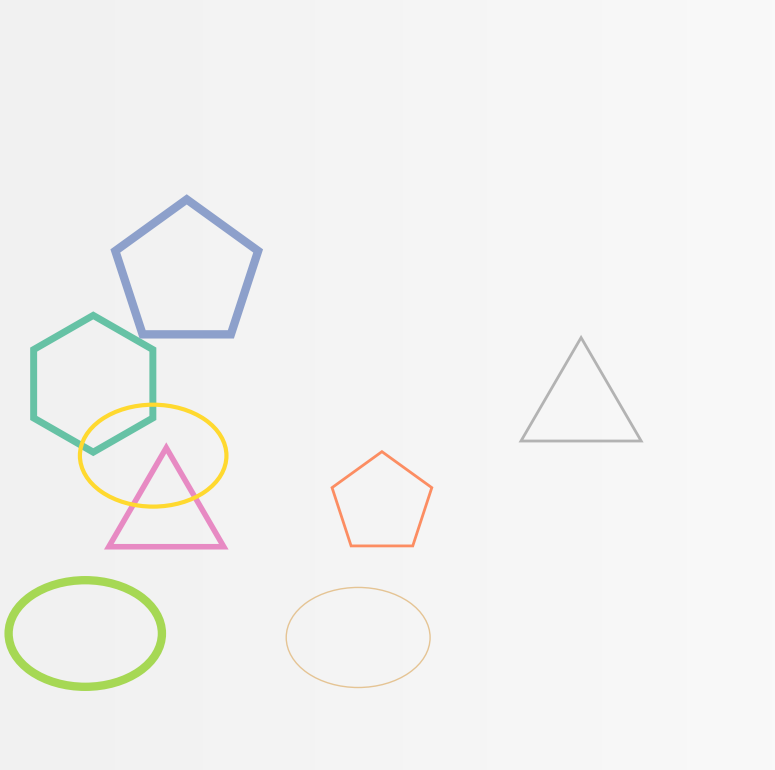[{"shape": "hexagon", "thickness": 2.5, "radius": 0.44, "center": [0.12, 0.502]}, {"shape": "pentagon", "thickness": 1, "radius": 0.34, "center": [0.493, 0.346]}, {"shape": "pentagon", "thickness": 3, "radius": 0.48, "center": [0.241, 0.644]}, {"shape": "triangle", "thickness": 2, "radius": 0.43, "center": [0.215, 0.333]}, {"shape": "oval", "thickness": 3, "radius": 0.49, "center": [0.11, 0.177]}, {"shape": "oval", "thickness": 1.5, "radius": 0.47, "center": [0.198, 0.408]}, {"shape": "oval", "thickness": 0.5, "radius": 0.46, "center": [0.462, 0.172]}, {"shape": "triangle", "thickness": 1, "radius": 0.45, "center": [0.75, 0.472]}]